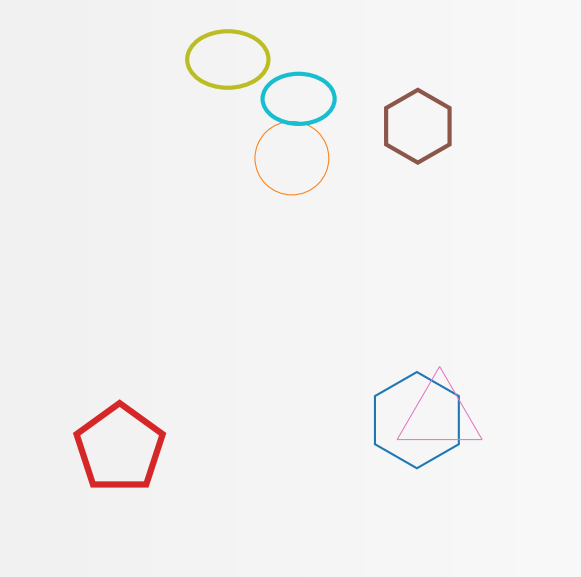[{"shape": "hexagon", "thickness": 1, "radius": 0.42, "center": [0.717, 0.272]}, {"shape": "circle", "thickness": 0.5, "radius": 0.32, "center": [0.502, 0.725]}, {"shape": "pentagon", "thickness": 3, "radius": 0.39, "center": [0.206, 0.223]}, {"shape": "hexagon", "thickness": 2, "radius": 0.32, "center": [0.719, 0.781]}, {"shape": "triangle", "thickness": 0.5, "radius": 0.42, "center": [0.756, 0.28]}, {"shape": "oval", "thickness": 2, "radius": 0.35, "center": [0.392, 0.896]}, {"shape": "oval", "thickness": 2, "radius": 0.31, "center": [0.514, 0.828]}]